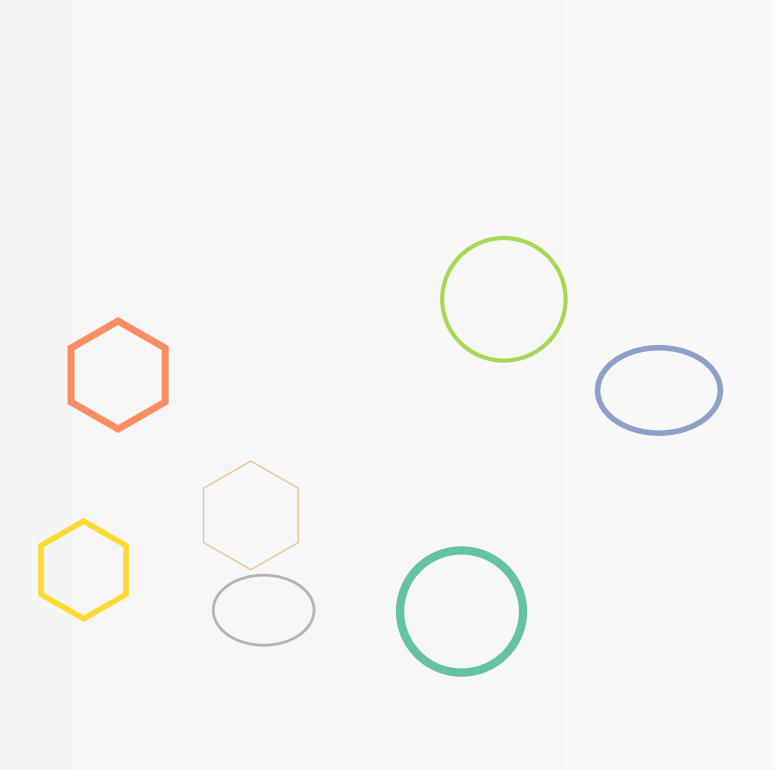[{"shape": "circle", "thickness": 3, "radius": 0.4, "center": [0.596, 0.206]}, {"shape": "hexagon", "thickness": 2.5, "radius": 0.35, "center": [0.152, 0.513]}, {"shape": "oval", "thickness": 2, "radius": 0.4, "center": [0.85, 0.493]}, {"shape": "circle", "thickness": 1.5, "radius": 0.4, "center": [0.65, 0.611]}, {"shape": "hexagon", "thickness": 2, "radius": 0.32, "center": [0.108, 0.26]}, {"shape": "hexagon", "thickness": 0.5, "radius": 0.35, "center": [0.324, 0.331]}, {"shape": "oval", "thickness": 1, "radius": 0.33, "center": [0.34, 0.208]}]